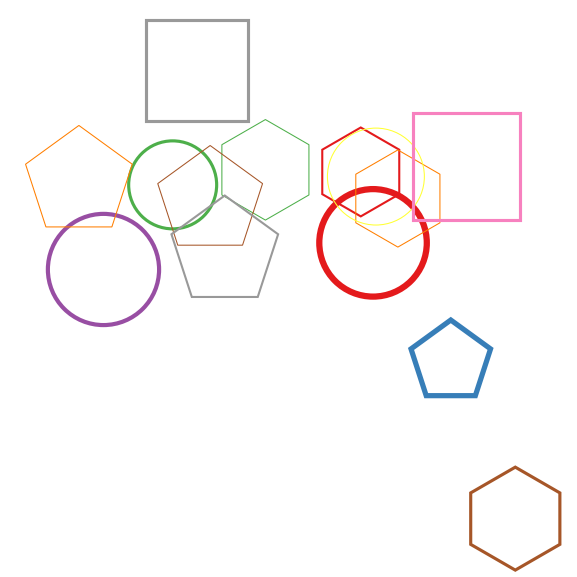[{"shape": "hexagon", "thickness": 1, "radius": 0.38, "center": [0.625, 0.701]}, {"shape": "circle", "thickness": 3, "radius": 0.47, "center": [0.646, 0.579]}, {"shape": "pentagon", "thickness": 2.5, "radius": 0.36, "center": [0.781, 0.373]}, {"shape": "circle", "thickness": 1.5, "radius": 0.38, "center": [0.299, 0.679]}, {"shape": "hexagon", "thickness": 0.5, "radius": 0.44, "center": [0.46, 0.705]}, {"shape": "circle", "thickness": 2, "radius": 0.48, "center": [0.179, 0.533]}, {"shape": "hexagon", "thickness": 0.5, "radius": 0.42, "center": [0.689, 0.655]}, {"shape": "pentagon", "thickness": 0.5, "radius": 0.49, "center": [0.137, 0.685]}, {"shape": "circle", "thickness": 0.5, "radius": 0.42, "center": [0.651, 0.693]}, {"shape": "pentagon", "thickness": 0.5, "radius": 0.48, "center": [0.364, 0.652]}, {"shape": "hexagon", "thickness": 1.5, "radius": 0.45, "center": [0.892, 0.101]}, {"shape": "square", "thickness": 1.5, "radius": 0.46, "center": [0.808, 0.711]}, {"shape": "pentagon", "thickness": 1, "radius": 0.49, "center": [0.389, 0.563]}, {"shape": "square", "thickness": 1.5, "radius": 0.44, "center": [0.341, 0.877]}]